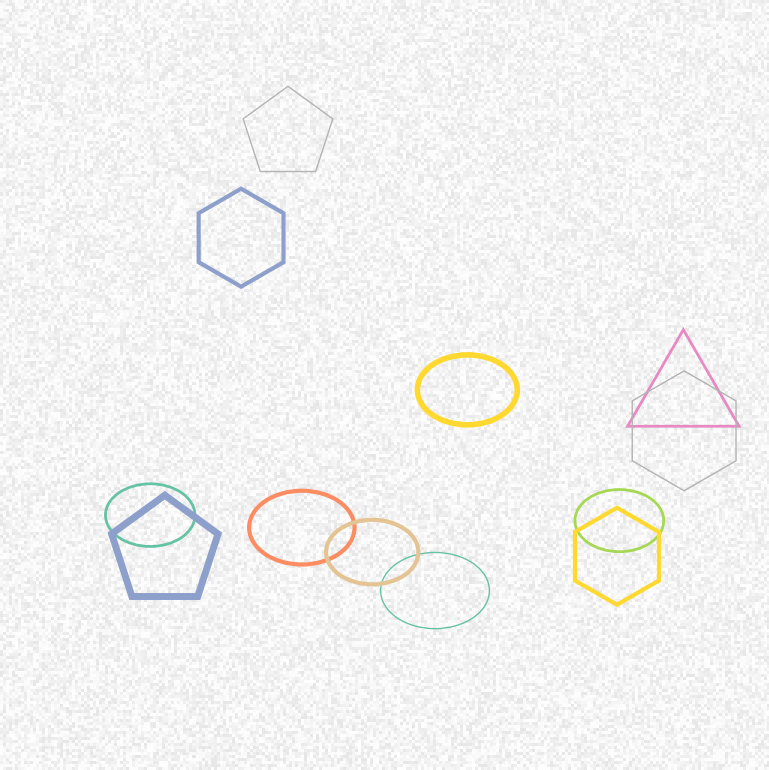[{"shape": "oval", "thickness": 0.5, "radius": 0.35, "center": [0.565, 0.233]}, {"shape": "oval", "thickness": 1, "radius": 0.29, "center": [0.195, 0.331]}, {"shape": "oval", "thickness": 1.5, "radius": 0.34, "center": [0.392, 0.315]}, {"shape": "pentagon", "thickness": 2.5, "radius": 0.36, "center": [0.214, 0.284]}, {"shape": "hexagon", "thickness": 1.5, "radius": 0.32, "center": [0.313, 0.691]}, {"shape": "triangle", "thickness": 1, "radius": 0.42, "center": [0.887, 0.488]}, {"shape": "oval", "thickness": 1, "radius": 0.29, "center": [0.804, 0.324]}, {"shape": "oval", "thickness": 2, "radius": 0.32, "center": [0.607, 0.494]}, {"shape": "hexagon", "thickness": 1.5, "radius": 0.32, "center": [0.801, 0.278]}, {"shape": "oval", "thickness": 1.5, "radius": 0.3, "center": [0.483, 0.283]}, {"shape": "pentagon", "thickness": 0.5, "radius": 0.31, "center": [0.374, 0.827]}, {"shape": "hexagon", "thickness": 0.5, "radius": 0.39, "center": [0.888, 0.44]}]